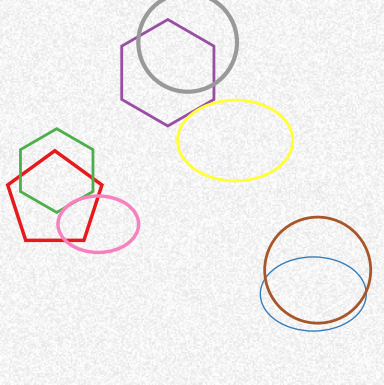[{"shape": "pentagon", "thickness": 2.5, "radius": 0.64, "center": [0.142, 0.48]}, {"shape": "oval", "thickness": 1, "radius": 0.69, "center": [0.814, 0.236]}, {"shape": "hexagon", "thickness": 2, "radius": 0.54, "center": [0.147, 0.557]}, {"shape": "hexagon", "thickness": 2, "radius": 0.69, "center": [0.436, 0.811]}, {"shape": "oval", "thickness": 2, "radius": 0.75, "center": [0.611, 0.635]}, {"shape": "circle", "thickness": 2, "radius": 0.69, "center": [0.825, 0.298]}, {"shape": "oval", "thickness": 2.5, "radius": 0.52, "center": [0.255, 0.418]}, {"shape": "circle", "thickness": 3, "radius": 0.64, "center": [0.487, 0.89]}]